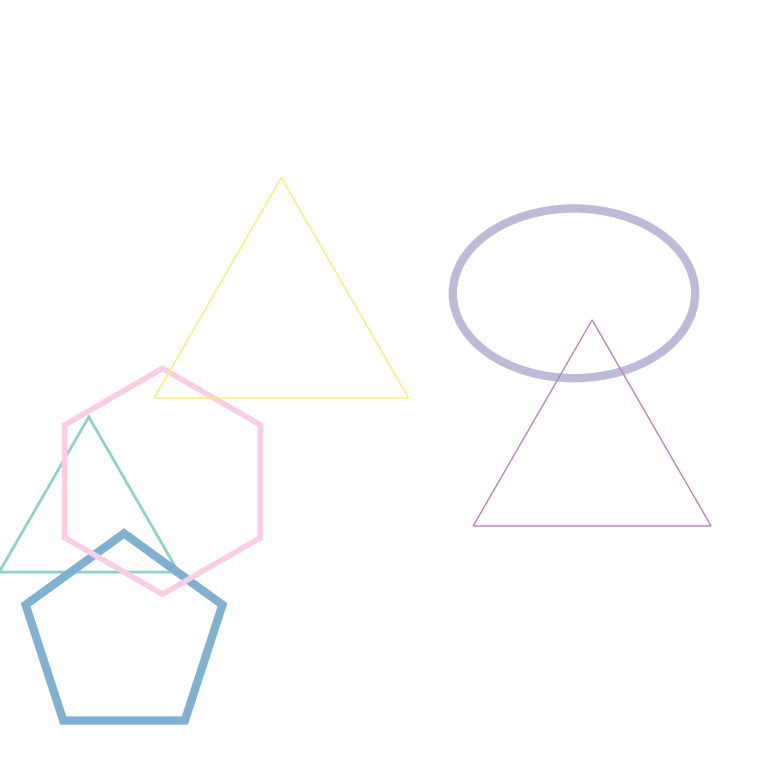[{"shape": "triangle", "thickness": 1, "radius": 0.67, "center": [0.115, 0.324]}, {"shape": "oval", "thickness": 3, "radius": 0.79, "center": [0.745, 0.619]}, {"shape": "pentagon", "thickness": 3, "radius": 0.67, "center": [0.161, 0.173]}, {"shape": "hexagon", "thickness": 2, "radius": 0.73, "center": [0.211, 0.375]}, {"shape": "triangle", "thickness": 0.5, "radius": 0.89, "center": [0.769, 0.406]}, {"shape": "triangle", "thickness": 0.5, "radius": 0.95, "center": [0.365, 0.578]}]